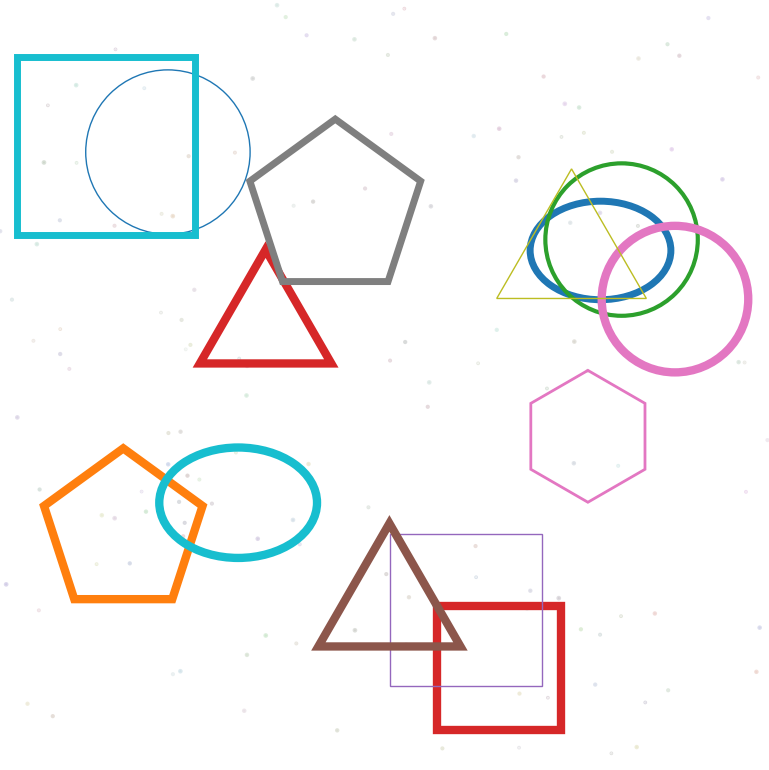[{"shape": "oval", "thickness": 2.5, "radius": 0.46, "center": [0.78, 0.675]}, {"shape": "circle", "thickness": 0.5, "radius": 0.53, "center": [0.218, 0.803]}, {"shape": "pentagon", "thickness": 3, "radius": 0.54, "center": [0.16, 0.309]}, {"shape": "circle", "thickness": 1.5, "radius": 0.49, "center": [0.807, 0.689]}, {"shape": "triangle", "thickness": 3, "radius": 0.49, "center": [0.345, 0.577]}, {"shape": "square", "thickness": 3, "radius": 0.4, "center": [0.648, 0.132]}, {"shape": "square", "thickness": 0.5, "radius": 0.49, "center": [0.605, 0.208]}, {"shape": "triangle", "thickness": 3, "radius": 0.53, "center": [0.506, 0.214]}, {"shape": "circle", "thickness": 3, "radius": 0.48, "center": [0.877, 0.612]}, {"shape": "hexagon", "thickness": 1, "radius": 0.43, "center": [0.764, 0.433]}, {"shape": "pentagon", "thickness": 2.5, "radius": 0.58, "center": [0.435, 0.729]}, {"shape": "triangle", "thickness": 0.5, "radius": 0.56, "center": [0.742, 0.668]}, {"shape": "square", "thickness": 2.5, "radius": 0.58, "center": [0.138, 0.81]}, {"shape": "oval", "thickness": 3, "radius": 0.51, "center": [0.309, 0.347]}]